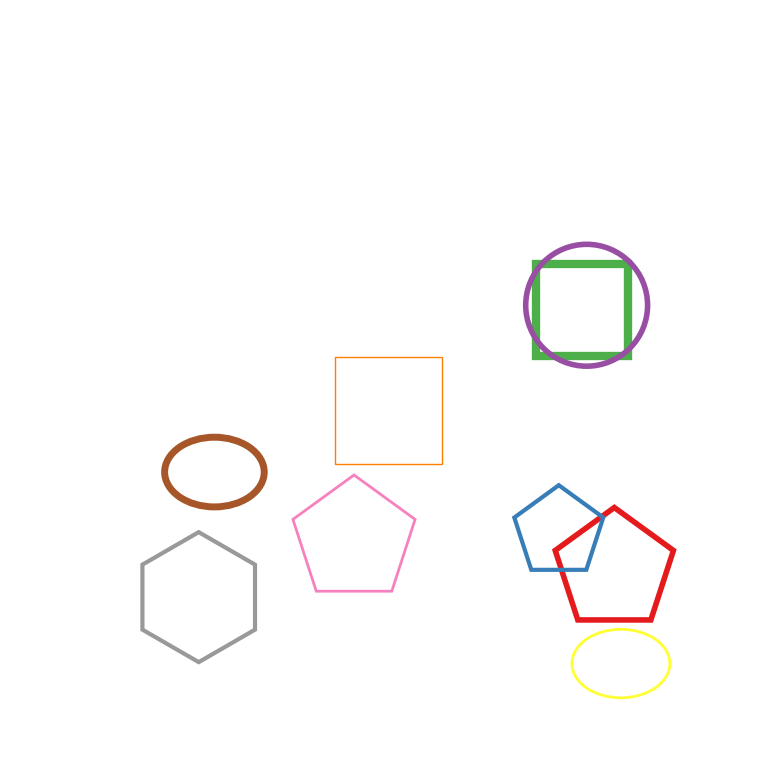[{"shape": "pentagon", "thickness": 2, "radius": 0.4, "center": [0.798, 0.26]}, {"shape": "pentagon", "thickness": 1.5, "radius": 0.3, "center": [0.726, 0.309]}, {"shape": "square", "thickness": 3, "radius": 0.3, "center": [0.756, 0.598]}, {"shape": "circle", "thickness": 2, "radius": 0.4, "center": [0.762, 0.604]}, {"shape": "square", "thickness": 0.5, "radius": 0.35, "center": [0.505, 0.467]}, {"shape": "oval", "thickness": 1, "radius": 0.32, "center": [0.806, 0.138]}, {"shape": "oval", "thickness": 2.5, "radius": 0.32, "center": [0.278, 0.387]}, {"shape": "pentagon", "thickness": 1, "radius": 0.42, "center": [0.46, 0.3]}, {"shape": "hexagon", "thickness": 1.5, "radius": 0.42, "center": [0.258, 0.224]}]